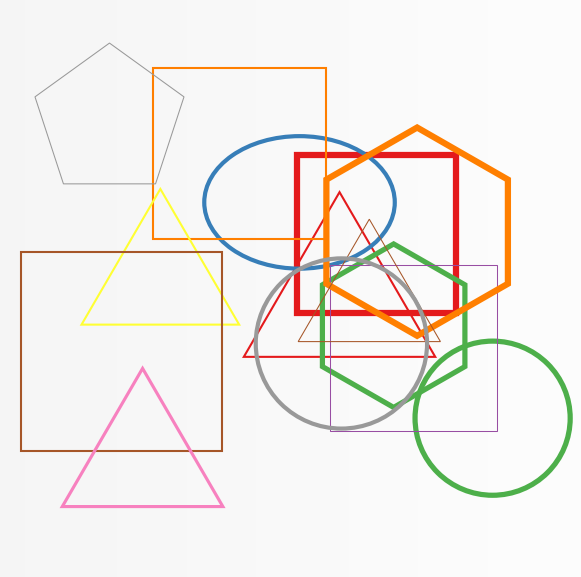[{"shape": "square", "thickness": 3, "radius": 0.68, "center": [0.648, 0.594]}, {"shape": "triangle", "thickness": 1, "radius": 0.95, "center": [0.584, 0.476]}, {"shape": "oval", "thickness": 2, "radius": 0.82, "center": [0.515, 0.649]}, {"shape": "hexagon", "thickness": 2.5, "radius": 0.71, "center": [0.677, 0.435]}, {"shape": "circle", "thickness": 2.5, "radius": 0.67, "center": [0.848, 0.275]}, {"shape": "square", "thickness": 0.5, "radius": 0.72, "center": [0.711, 0.397]}, {"shape": "hexagon", "thickness": 3, "radius": 0.9, "center": [0.718, 0.598]}, {"shape": "square", "thickness": 1, "radius": 0.74, "center": [0.412, 0.733]}, {"shape": "triangle", "thickness": 1, "radius": 0.78, "center": [0.276, 0.515]}, {"shape": "triangle", "thickness": 0.5, "radius": 0.71, "center": [0.635, 0.478]}, {"shape": "square", "thickness": 1, "radius": 0.86, "center": [0.209, 0.391]}, {"shape": "triangle", "thickness": 1.5, "radius": 0.8, "center": [0.245, 0.202]}, {"shape": "circle", "thickness": 2, "radius": 0.74, "center": [0.587, 0.404]}, {"shape": "pentagon", "thickness": 0.5, "radius": 0.67, "center": [0.188, 0.79]}]